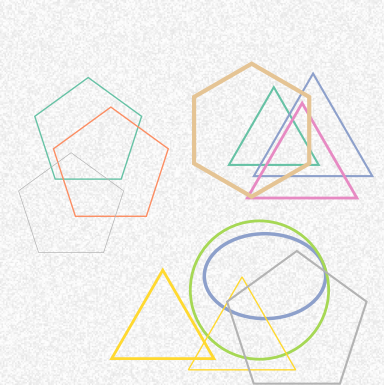[{"shape": "pentagon", "thickness": 1, "radius": 0.73, "center": [0.229, 0.653]}, {"shape": "triangle", "thickness": 1.5, "radius": 0.67, "center": [0.711, 0.639]}, {"shape": "pentagon", "thickness": 1, "radius": 0.78, "center": [0.288, 0.565]}, {"shape": "triangle", "thickness": 1.5, "radius": 0.89, "center": [0.813, 0.631]}, {"shape": "oval", "thickness": 2.5, "radius": 0.79, "center": [0.688, 0.283]}, {"shape": "triangle", "thickness": 2, "radius": 0.82, "center": [0.785, 0.568]}, {"shape": "circle", "thickness": 2, "radius": 0.9, "center": [0.674, 0.247]}, {"shape": "triangle", "thickness": 1, "radius": 0.8, "center": [0.629, 0.12]}, {"shape": "triangle", "thickness": 2, "radius": 0.77, "center": [0.423, 0.145]}, {"shape": "hexagon", "thickness": 3, "radius": 0.86, "center": [0.654, 0.662]}, {"shape": "pentagon", "thickness": 1.5, "radius": 0.95, "center": [0.771, 0.158]}, {"shape": "pentagon", "thickness": 0.5, "radius": 0.72, "center": [0.185, 0.46]}]